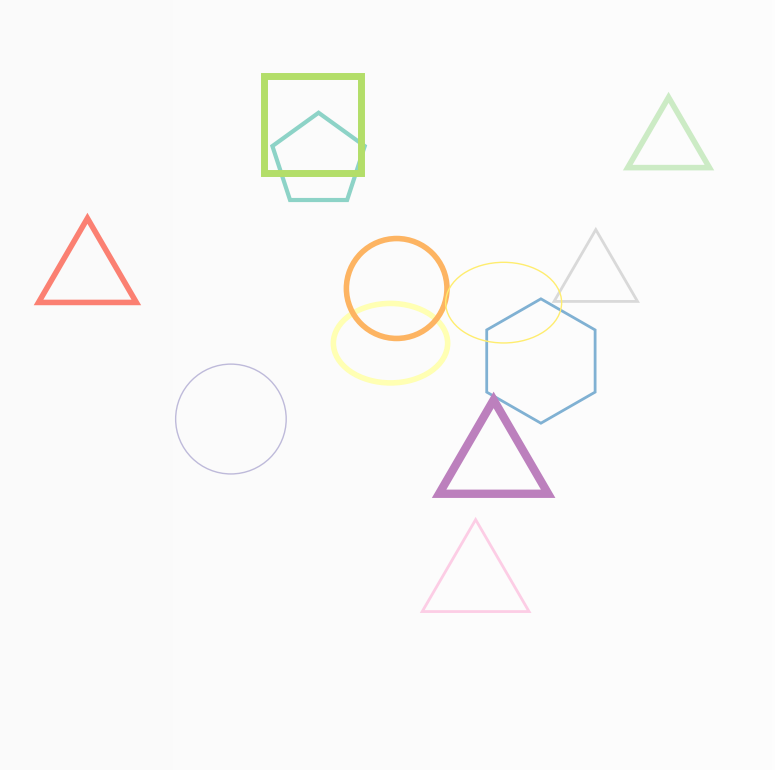[{"shape": "pentagon", "thickness": 1.5, "radius": 0.31, "center": [0.411, 0.791]}, {"shape": "oval", "thickness": 2, "radius": 0.37, "center": [0.504, 0.554]}, {"shape": "circle", "thickness": 0.5, "radius": 0.36, "center": [0.298, 0.456]}, {"shape": "triangle", "thickness": 2, "radius": 0.36, "center": [0.113, 0.644]}, {"shape": "hexagon", "thickness": 1, "radius": 0.4, "center": [0.698, 0.531]}, {"shape": "circle", "thickness": 2, "radius": 0.32, "center": [0.512, 0.625]}, {"shape": "square", "thickness": 2.5, "radius": 0.31, "center": [0.403, 0.838]}, {"shape": "triangle", "thickness": 1, "radius": 0.4, "center": [0.614, 0.246]}, {"shape": "triangle", "thickness": 1, "radius": 0.31, "center": [0.769, 0.64]}, {"shape": "triangle", "thickness": 3, "radius": 0.41, "center": [0.637, 0.399]}, {"shape": "triangle", "thickness": 2, "radius": 0.3, "center": [0.863, 0.813]}, {"shape": "oval", "thickness": 0.5, "radius": 0.37, "center": [0.65, 0.607]}]